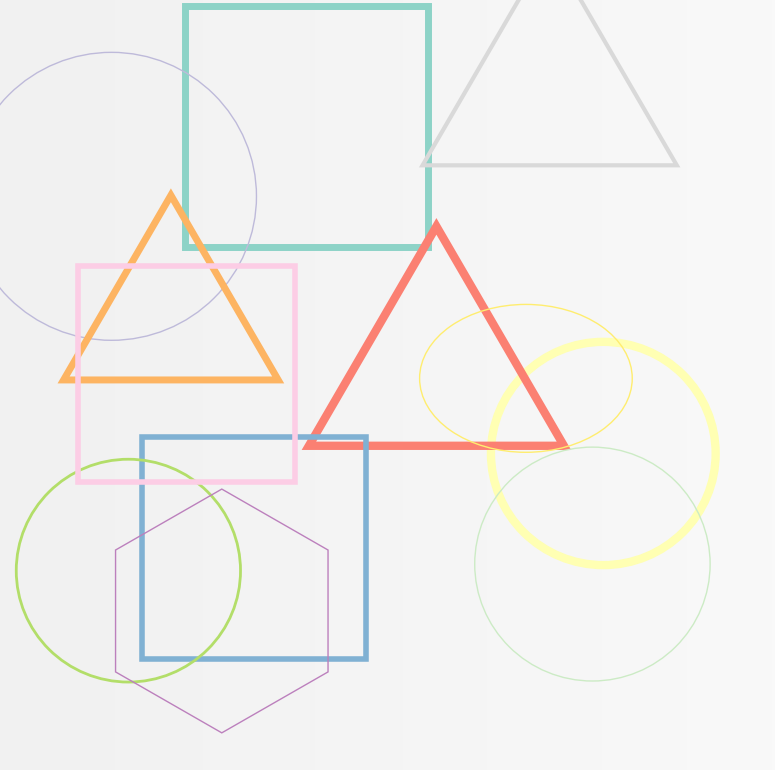[{"shape": "square", "thickness": 2.5, "radius": 0.78, "center": [0.396, 0.836]}, {"shape": "circle", "thickness": 3, "radius": 0.72, "center": [0.778, 0.411]}, {"shape": "circle", "thickness": 0.5, "radius": 0.93, "center": [0.144, 0.745]}, {"shape": "triangle", "thickness": 3, "radius": 0.95, "center": [0.563, 0.516]}, {"shape": "square", "thickness": 2, "radius": 0.72, "center": [0.328, 0.288]}, {"shape": "triangle", "thickness": 2.5, "radius": 0.8, "center": [0.221, 0.587]}, {"shape": "circle", "thickness": 1, "radius": 0.72, "center": [0.166, 0.259]}, {"shape": "square", "thickness": 2, "radius": 0.7, "center": [0.24, 0.514]}, {"shape": "triangle", "thickness": 1.5, "radius": 0.95, "center": [0.709, 0.88]}, {"shape": "hexagon", "thickness": 0.5, "radius": 0.79, "center": [0.286, 0.207]}, {"shape": "circle", "thickness": 0.5, "radius": 0.76, "center": [0.764, 0.267]}, {"shape": "oval", "thickness": 0.5, "radius": 0.69, "center": [0.679, 0.509]}]